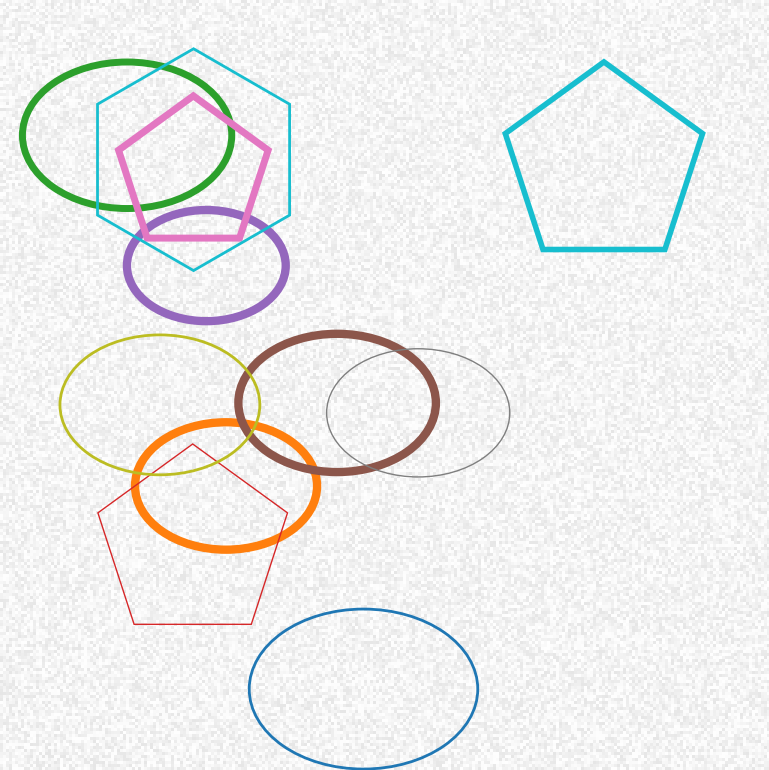[{"shape": "oval", "thickness": 1, "radius": 0.74, "center": [0.472, 0.105]}, {"shape": "oval", "thickness": 3, "radius": 0.59, "center": [0.294, 0.369]}, {"shape": "oval", "thickness": 2.5, "radius": 0.68, "center": [0.165, 0.824]}, {"shape": "pentagon", "thickness": 0.5, "radius": 0.65, "center": [0.25, 0.294]}, {"shape": "oval", "thickness": 3, "radius": 0.52, "center": [0.268, 0.655]}, {"shape": "oval", "thickness": 3, "radius": 0.64, "center": [0.438, 0.477]}, {"shape": "pentagon", "thickness": 2.5, "radius": 0.51, "center": [0.251, 0.773]}, {"shape": "oval", "thickness": 0.5, "radius": 0.59, "center": [0.543, 0.464]}, {"shape": "oval", "thickness": 1, "radius": 0.65, "center": [0.208, 0.474]}, {"shape": "hexagon", "thickness": 1, "radius": 0.72, "center": [0.251, 0.793]}, {"shape": "pentagon", "thickness": 2, "radius": 0.67, "center": [0.784, 0.785]}]